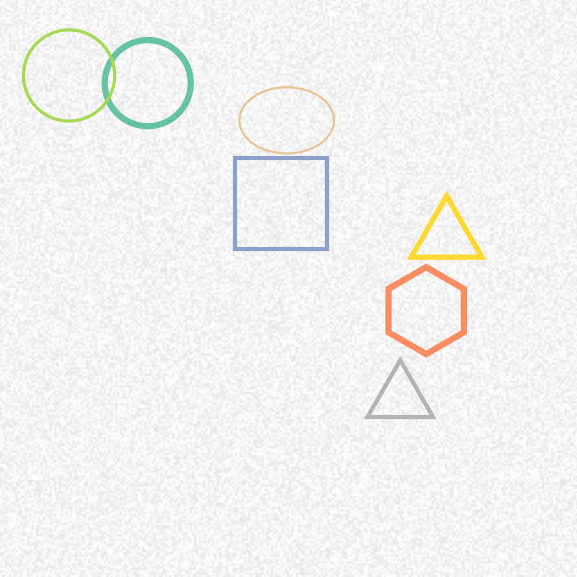[{"shape": "circle", "thickness": 3, "radius": 0.37, "center": [0.256, 0.855]}, {"shape": "hexagon", "thickness": 3, "radius": 0.38, "center": [0.738, 0.461]}, {"shape": "square", "thickness": 2, "radius": 0.4, "center": [0.487, 0.646]}, {"shape": "circle", "thickness": 1.5, "radius": 0.39, "center": [0.12, 0.868]}, {"shape": "triangle", "thickness": 2.5, "radius": 0.35, "center": [0.773, 0.589]}, {"shape": "oval", "thickness": 1, "radius": 0.41, "center": [0.497, 0.791]}, {"shape": "triangle", "thickness": 2, "radius": 0.33, "center": [0.693, 0.31]}]